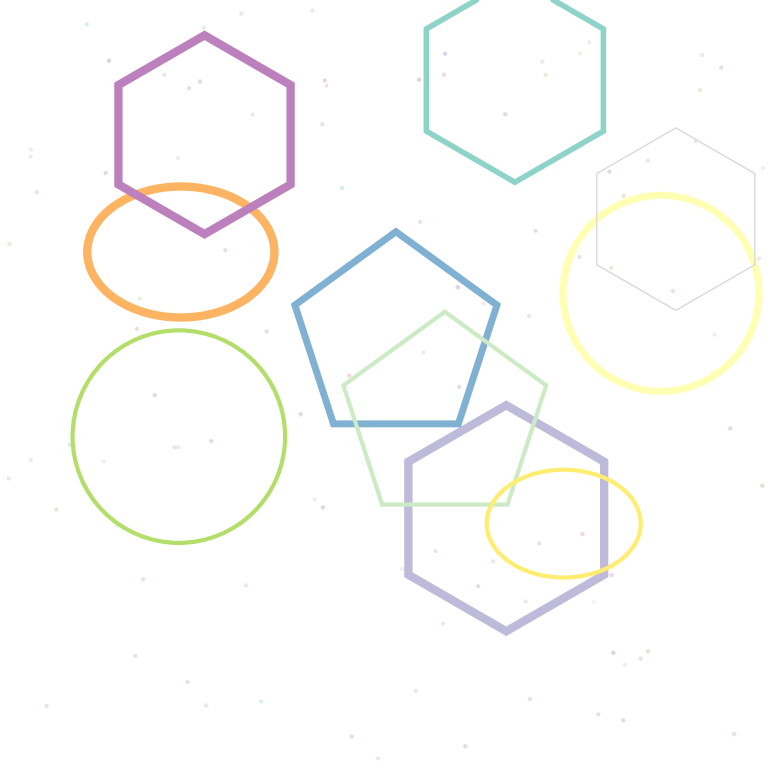[{"shape": "hexagon", "thickness": 2, "radius": 0.66, "center": [0.669, 0.896]}, {"shape": "circle", "thickness": 2.5, "radius": 0.64, "center": [0.858, 0.619]}, {"shape": "hexagon", "thickness": 3, "radius": 0.73, "center": [0.657, 0.327]}, {"shape": "pentagon", "thickness": 2.5, "radius": 0.69, "center": [0.514, 0.561]}, {"shape": "oval", "thickness": 3, "radius": 0.61, "center": [0.235, 0.673]}, {"shape": "circle", "thickness": 1.5, "radius": 0.69, "center": [0.232, 0.433]}, {"shape": "hexagon", "thickness": 0.5, "radius": 0.59, "center": [0.878, 0.715]}, {"shape": "hexagon", "thickness": 3, "radius": 0.65, "center": [0.266, 0.825]}, {"shape": "pentagon", "thickness": 1.5, "radius": 0.69, "center": [0.578, 0.457]}, {"shape": "oval", "thickness": 1.5, "radius": 0.5, "center": [0.732, 0.32]}]